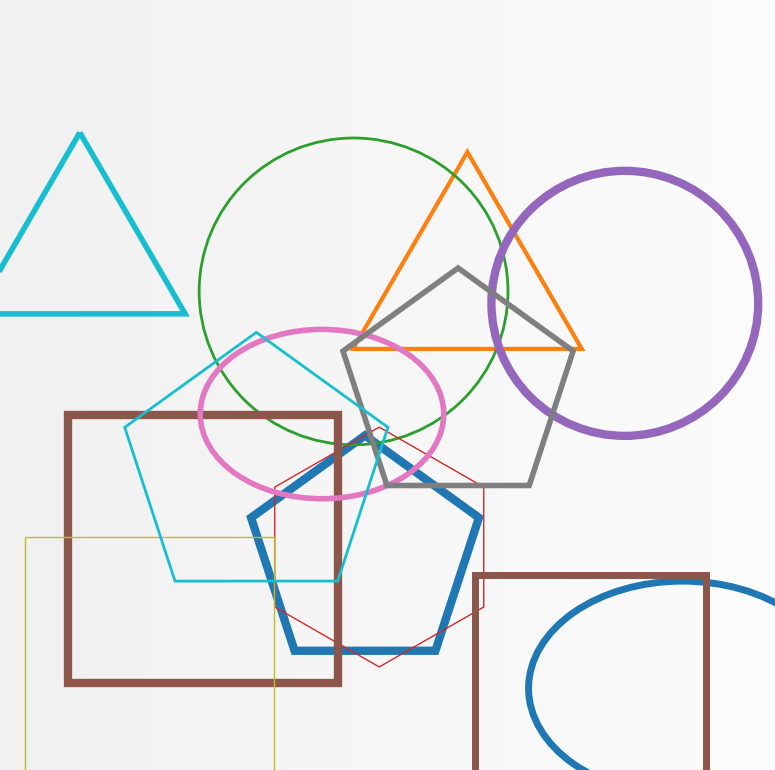[{"shape": "pentagon", "thickness": 3, "radius": 0.77, "center": [0.471, 0.28]}, {"shape": "oval", "thickness": 2.5, "radius": 0.99, "center": [0.881, 0.106]}, {"shape": "triangle", "thickness": 1.5, "radius": 0.85, "center": [0.603, 0.632]}, {"shape": "circle", "thickness": 1, "radius": 1.0, "center": [0.456, 0.622]}, {"shape": "hexagon", "thickness": 0.5, "radius": 0.78, "center": [0.489, 0.29]}, {"shape": "circle", "thickness": 3, "radius": 0.86, "center": [0.806, 0.606]}, {"shape": "square", "thickness": 3, "radius": 0.87, "center": [0.262, 0.287]}, {"shape": "square", "thickness": 2.5, "radius": 0.75, "center": [0.762, 0.104]}, {"shape": "oval", "thickness": 2, "radius": 0.79, "center": [0.415, 0.462]}, {"shape": "pentagon", "thickness": 2, "radius": 0.78, "center": [0.591, 0.496]}, {"shape": "square", "thickness": 0.5, "radius": 0.8, "center": [0.193, 0.142]}, {"shape": "pentagon", "thickness": 1, "radius": 0.89, "center": [0.331, 0.39]}, {"shape": "triangle", "thickness": 2, "radius": 0.78, "center": [0.103, 0.671]}]